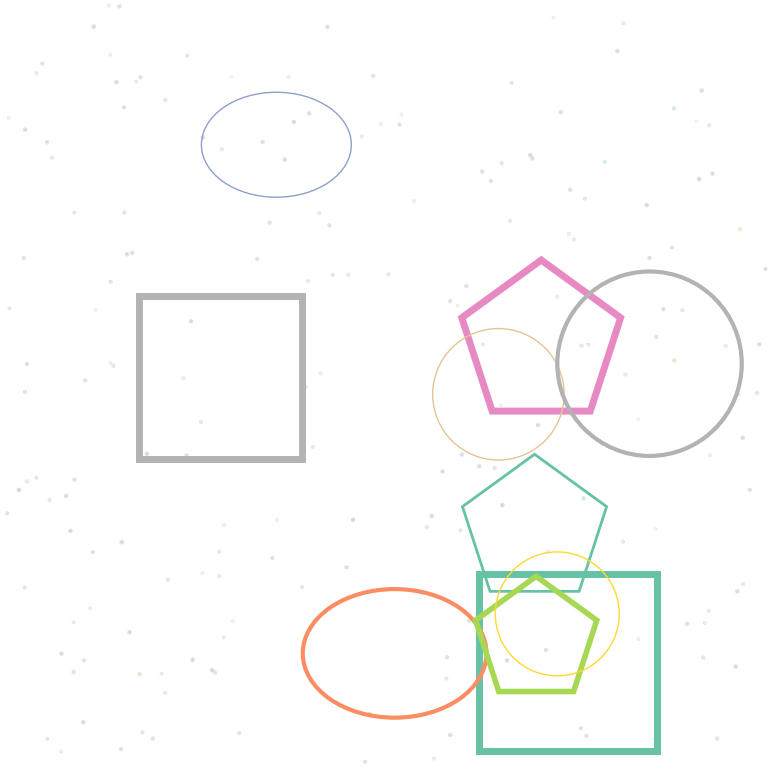[{"shape": "pentagon", "thickness": 1, "radius": 0.49, "center": [0.694, 0.312]}, {"shape": "square", "thickness": 2.5, "radius": 0.58, "center": [0.738, 0.14]}, {"shape": "oval", "thickness": 1.5, "radius": 0.6, "center": [0.512, 0.151]}, {"shape": "oval", "thickness": 0.5, "radius": 0.49, "center": [0.359, 0.812]}, {"shape": "pentagon", "thickness": 2.5, "radius": 0.54, "center": [0.703, 0.554]}, {"shape": "pentagon", "thickness": 2, "radius": 0.41, "center": [0.696, 0.169]}, {"shape": "circle", "thickness": 0.5, "radius": 0.4, "center": [0.724, 0.203]}, {"shape": "circle", "thickness": 0.5, "radius": 0.43, "center": [0.647, 0.488]}, {"shape": "circle", "thickness": 1.5, "radius": 0.6, "center": [0.844, 0.528]}, {"shape": "square", "thickness": 2.5, "radius": 0.53, "center": [0.287, 0.51]}]